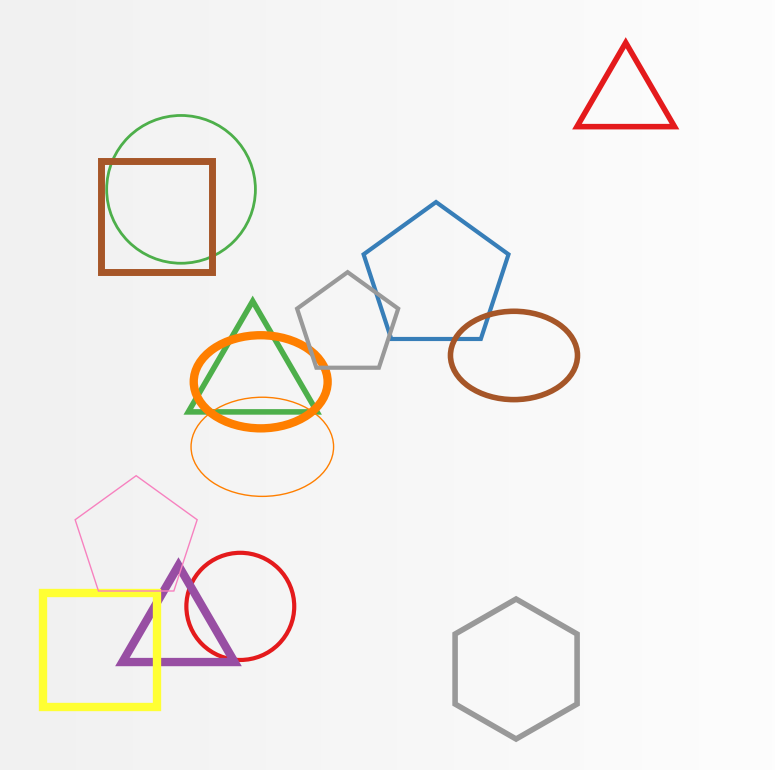[{"shape": "circle", "thickness": 1.5, "radius": 0.35, "center": [0.31, 0.212]}, {"shape": "triangle", "thickness": 2, "radius": 0.36, "center": [0.807, 0.872]}, {"shape": "pentagon", "thickness": 1.5, "radius": 0.49, "center": [0.563, 0.639]}, {"shape": "triangle", "thickness": 2, "radius": 0.48, "center": [0.326, 0.513]}, {"shape": "circle", "thickness": 1, "radius": 0.48, "center": [0.234, 0.754]}, {"shape": "triangle", "thickness": 3, "radius": 0.42, "center": [0.23, 0.182]}, {"shape": "oval", "thickness": 3, "radius": 0.43, "center": [0.336, 0.504]}, {"shape": "oval", "thickness": 0.5, "radius": 0.46, "center": [0.338, 0.42]}, {"shape": "square", "thickness": 3, "radius": 0.37, "center": [0.129, 0.156]}, {"shape": "square", "thickness": 2.5, "radius": 0.36, "center": [0.202, 0.719]}, {"shape": "oval", "thickness": 2, "radius": 0.41, "center": [0.663, 0.538]}, {"shape": "pentagon", "thickness": 0.5, "radius": 0.41, "center": [0.176, 0.299]}, {"shape": "hexagon", "thickness": 2, "radius": 0.45, "center": [0.666, 0.131]}, {"shape": "pentagon", "thickness": 1.5, "radius": 0.34, "center": [0.449, 0.578]}]